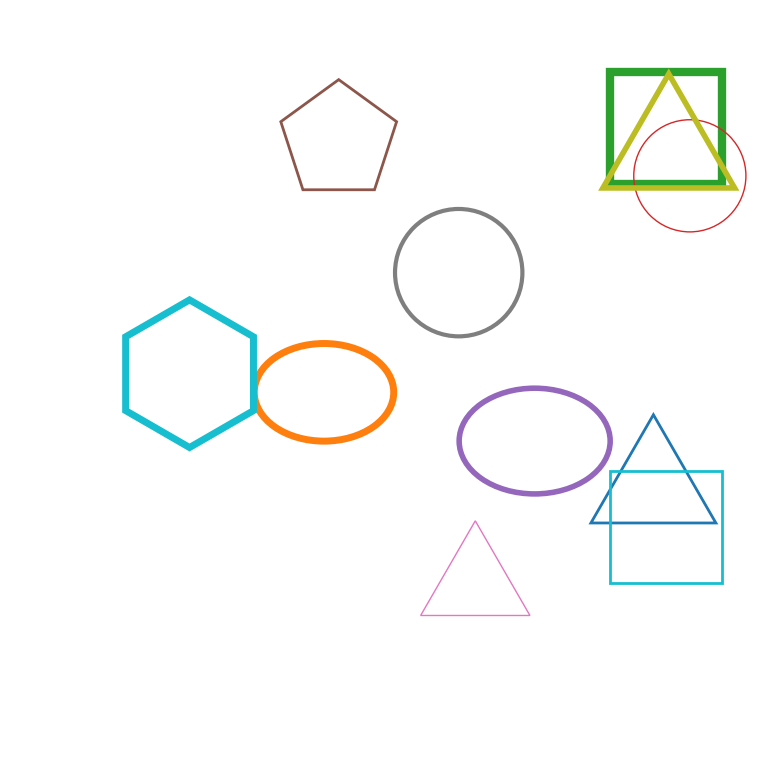[{"shape": "triangle", "thickness": 1, "radius": 0.47, "center": [0.849, 0.368]}, {"shape": "oval", "thickness": 2.5, "radius": 0.45, "center": [0.421, 0.49]}, {"shape": "square", "thickness": 3, "radius": 0.36, "center": [0.865, 0.834]}, {"shape": "circle", "thickness": 0.5, "radius": 0.36, "center": [0.896, 0.772]}, {"shape": "oval", "thickness": 2, "radius": 0.49, "center": [0.694, 0.427]}, {"shape": "pentagon", "thickness": 1, "radius": 0.4, "center": [0.44, 0.818]}, {"shape": "triangle", "thickness": 0.5, "radius": 0.41, "center": [0.617, 0.242]}, {"shape": "circle", "thickness": 1.5, "radius": 0.41, "center": [0.596, 0.646]}, {"shape": "triangle", "thickness": 2, "radius": 0.49, "center": [0.869, 0.805]}, {"shape": "hexagon", "thickness": 2.5, "radius": 0.48, "center": [0.246, 0.515]}, {"shape": "square", "thickness": 1, "radius": 0.36, "center": [0.865, 0.316]}]